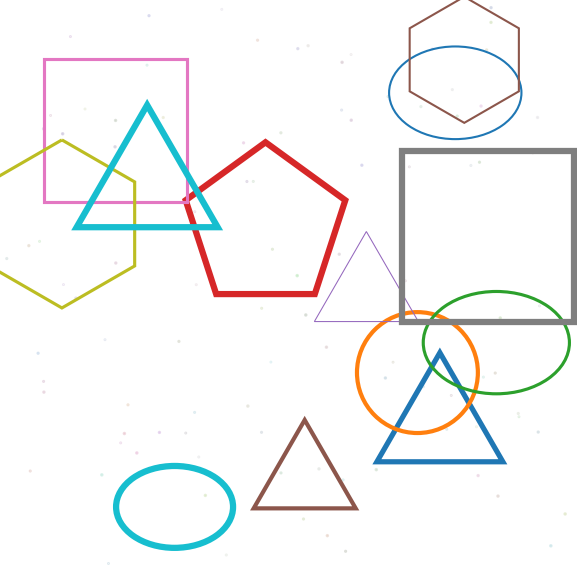[{"shape": "triangle", "thickness": 2.5, "radius": 0.63, "center": [0.762, 0.262]}, {"shape": "oval", "thickness": 1, "radius": 0.57, "center": [0.788, 0.838]}, {"shape": "circle", "thickness": 2, "radius": 0.52, "center": [0.723, 0.354]}, {"shape": "oval", "thickness": 1.5, "radius": 0.63, "center": [0.859, 0.406]}, {"shape": "pentagon", "thickness": 3, "radius": 0.73, "center": [0.46, 0.607]}, {"shape": "triangle", "thickness": 0.5, "radius": 0.52, "center": [0.634, 0.494]}, {"shape": "hexagon", "thickness": 1, "radius": 0.55, "center": [0.804, 0.896]}, {"shape": "triangle", "thickness": 2, "radius": 0.51, "center": [0.528, 0.17]}, {"shape": "square", "thickness": 1.5, "radius": 0.62, "center": [0.2, 0.773]}, {"shape": "square", "thickness": 3, "radius": 0.74, "center": [0.845, 0.59]}, {"shape": "hexagon", "thickness": 1.5, "radius": 0.73, "center": [0.107, 0.611]}, {"shape": "triangle", "thickness": 3, "radius": 0.7, "center": [0.255, 0.676]}, {"shape": "oval", "thickness": 3, "radius": 0.51, "center": [0.302, 0.121]}]